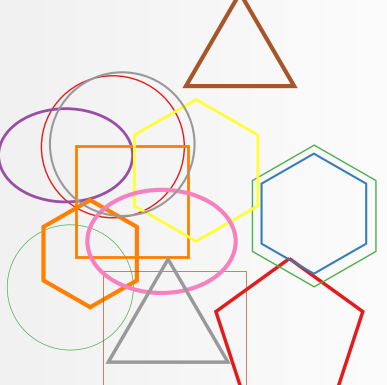[{"shape": "circle", "thickness": 1, "radius": 0.92, "center": [0.291, 0.619]}, {"shape": "pentagon", "thickness": 2.5, "radius": 1.0, "center": [0.747, 0.129]}, {"shape": "hexagon", "thickness": 1.5, "radius": 0.78, "center": [0.81, 0.445]}, {"shape": "circle", "thickness": 0.5, "radius": 0.81, "center": [0.181, 0.253]}, {"shape": "hexagon", "thickness": 1, "radius": 0.92, "center": [0.811, 0.439]}, {"shape": "oval", "thickness": 2, "radius": 0.86, "center": [0.169, 0.597]}, {"shape": "square", "thickness": 2, "radius": 0.72, "center": [0.34, 0.476]}, {"shape": "hexagon", "thickness": 3, "radius": 0.7, "center": [0.233, 0.341]}, {"shape": "hexagon", "thickness": 2, "radius": 0.92, "center": [0.506, 0.557]}, {"shape": "square", "thickness": 0.5, "radius": 0.92, "center": [0.451, 0.112]}, {"shape": "triangle", "thickness": 3, "radius": 0.81, "center": [0.619, 0.857]}, {"shape": "oval", "thickness": 3, "radius": 0.96, "center": [0.417, 0.373]}, {"shape": "circle", "thickness": 1.5, "radius": 0.93, "center": [0.315, 0.626]}, {"shape": "triangle", "thickness": 2.5, "radius": 0.89, "center": [0.434, 0.148]}]